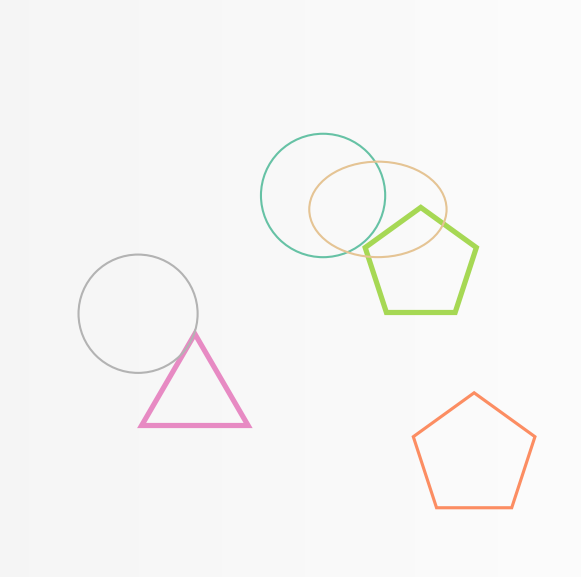[{"shape": "circle", "thickness": 1, "radius": 0.53, "center": [0.556, 0.661]}, {"shape": "pentagon", "thickness": 1.5, "radius": 0.55, "center": [0.816, 0.209]}, {"shape": "triangle", "thickness": 2.5, "radius": 0.53, "center": [0.335, 0.315]}, {"shape": "pentagon", "thickness": 2.5, "radius": 0.5, "center": [0.724, 0.539]}, {"shape": "oval", "thickness": 1, "radius": 0.59, "center": [0.65, 0.637]}, {"shape": "circle", "thickness": 1, "radius": 0.51, "center": [0.238, 0.456]}]